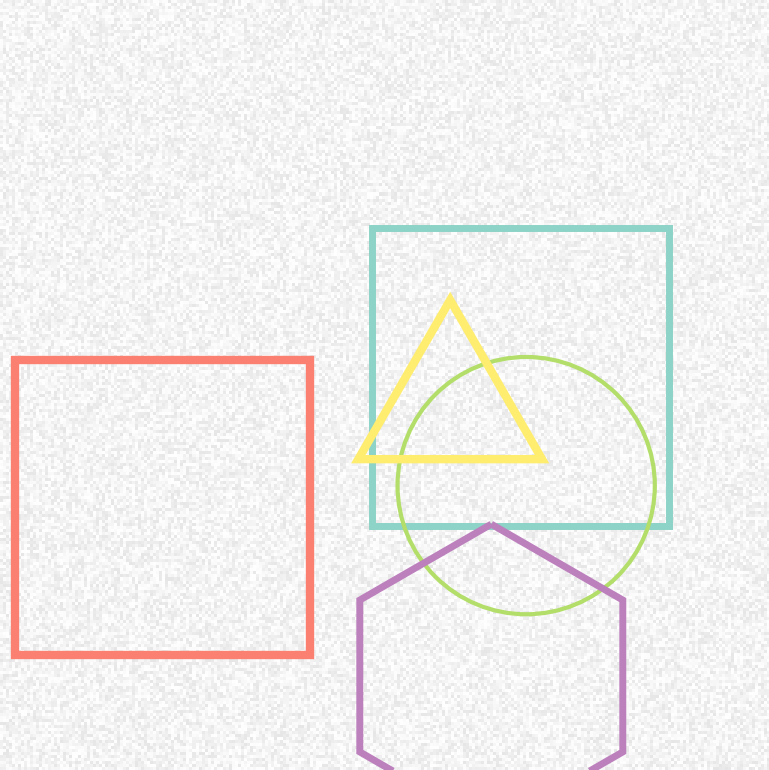[{"shape": "square", "thickness": 2.5, "radius": 0.97, "center": [0.676, 0.51]}, {"shape": "square", "thickness": 3, "radius": 0.96, "center": [0.211, 0.341]}, {"shape": "circle", "thickness": 1.5, "radius": 0.84, "center": [0.683, 0.369]}, {"shape": "hexagon", "thickness": 2.5, "radius": 0.99, "center": [0.638, 0.122]}, {"shape": "triangle", "thickness": 3, "radius": 0.69, "center": [0.585, 0.473]}]